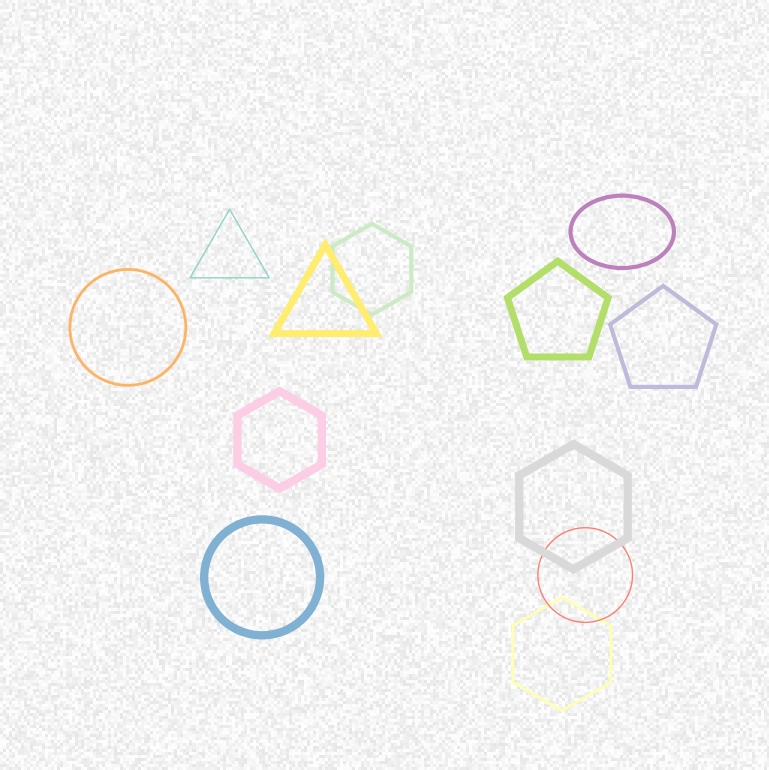[{"shape": "triangle", "thickness": 0.5, "radius": 0.3, "center": [0.298, 0.669]}, {"shape": "hexagon", "thickness": 1, "radius": 0.37, "center": [0.73, 0.151]}, {"shape": "pentagon", "thickness": 1.5, "radius": 0.36, "center": [0.861, 0.556]}, {"shape": "circle", "thickness": 0.5, "radius": 0.31, "center": [0.76, 0.253]}, {"shape": "circle", "thickness": 3, "radius": 0.38, "center": [0.34, 0.25]}, {"shape": "circle", "thickness": 1, "radius": 0.38, "center": [0.166, 0.575]}, {"shape": "pentagon", "thickness": 2.5, "radius": 0.34, "center": [0.724, 0.592]}, {"shape": "hexagon", "thickness": 3, "radius": 0.32, "center": [0.363, 0.429]}, {"shape": "hexagon", "thickness": 3, "radius": 0.41, "center": [0.745, 0.342]}, {"shape": "oval", "thickness": 1.5, "radius": 0.34, "center": [0.808, 0.699]}, {"shape": "hexagon", "thickness": 1.5, "radius": 0.3, "center": [0.483, 0.65]}, {"shape": "triangle", "thickness": 2.5, "radius": 0.38, "center": [0.422, 0.605]}]